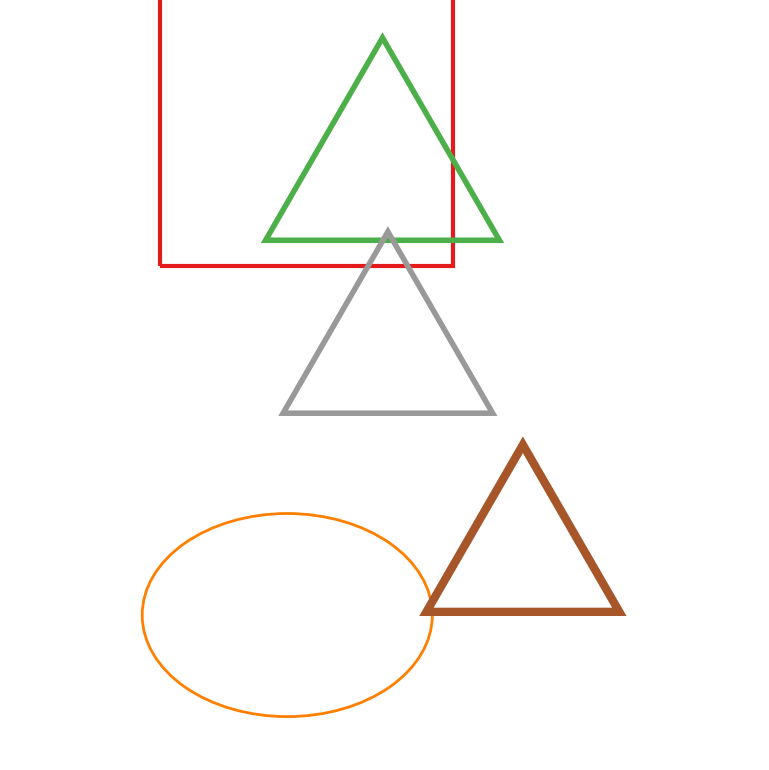[{"shape": "square", "thickness": 1.5, "radius": 0.95, "center": [0.398, 0.845]}, {"shape": "triangle", "thickness": 2, "radius": 0.88, "center": [0.497, 0.776]}, {"shape": "oval", "thickness": 1, "radius": 0.94, "center": [0.373, 0.201]}, {"shape": "triangle", "thickness": 3, "radius": 0.72, "center": [0.679, 0.278]}, {"shape": "triangle", "thickness": 2, "radius": 0.79, "center": [0.504, 0.542]}]